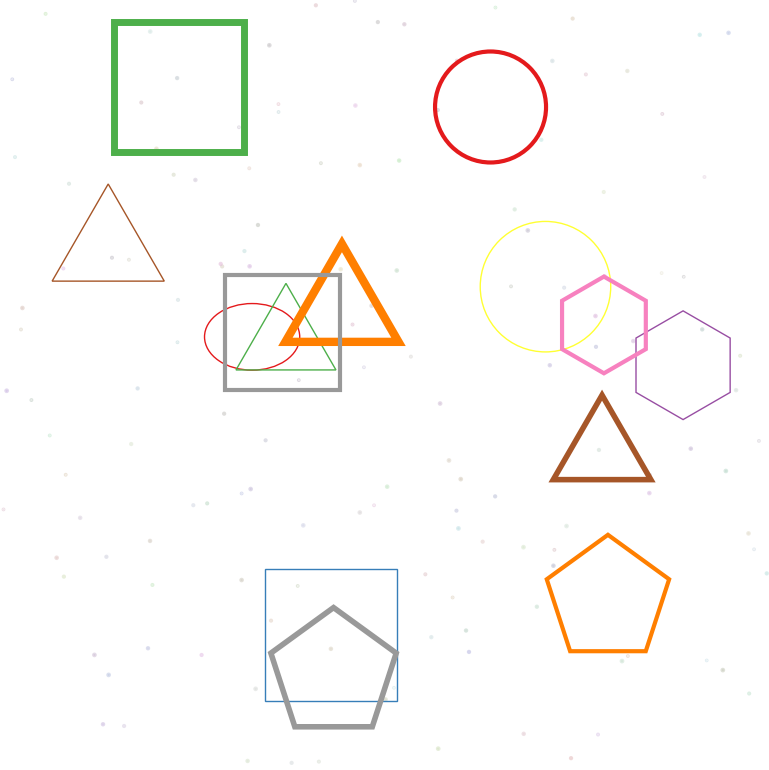[{"shape": "oval", "thickness": 0.5, "radius": 0.31, "center": [0.327, 0.563]}, {"shape": "circle", "thickness": 1.5, "radius": 0.36, "center": [0.637, 0.861]}, {"shape": "square", "thickness": 0.5, "radius": 0.43, "center": [0.43, 0.176]}, {"shape": "square", "thickness": 2.5, "radius": 0.42, "center": [0.232, 0.887]}, {"shape": "triangle", "thickness": 0.5, "radius": 0.37, "center": [0.371, 0.557]}, {"shape": "hexagon", "thickness": 0.5, "radius": 0.35, "center": [0.887, 0.526]}, {"shape": "pentagon", "thickness": 1.5, "radius": 0.42, "center": [0.79, 0.222]}, {"shape": "triangle", "thickness": 3, "radius": 0.42, "center": [0.444, 0.598]}, {"shape": "circle", "thickness": 0.5, "radius": 0.42, "center": [0.708, 0.628]}, {"shape": "triangle", "thickness": 0.5, "radius": 0.42, "center": [0.141, 0.677]}, {"shape": "triangle", "thickness": 2, "radius": 0.37, "center": [0.782, 0.414]}, {"shape": "hexagon", "thickness": 1.5, "radius": 0.31, "center": [0.784, 0.578]}, {"shape": "square", "thickness": 1.5, "radius": 0.37, "center": [0.367, 0.568]}, {"shape": "pentagon", "thickness": 2, "radius": 0.43, "center": [0.433, 0.125]}]